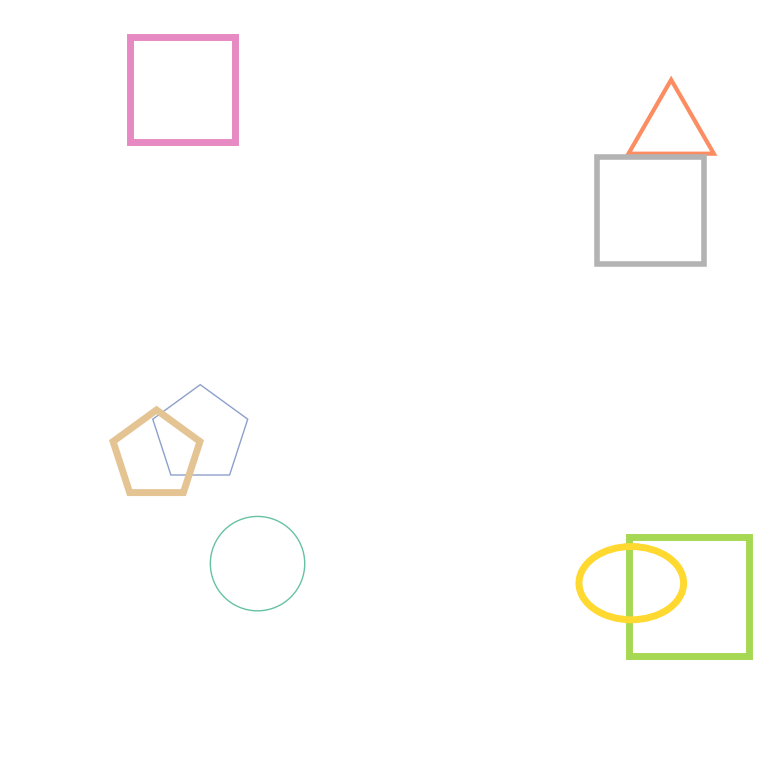[{"shape": "circle", "thickness": 0.5, "radius": 0.31, "center": [0.334, 0.268]}, {"shape": "triangle", "thickness": 1.5, "radius": 0.32, "center": [0.872, 0.832]}, {"shape": "pentagon", "thickness": 0.5, "radius": 0.32, "center": [0.26, 0.436]}, {"shape": "square", "thickness": 2.5, "radius": 0.34, "center": [0.237, 0.884]}, {"shape": "square", "thickness": 2.5, "radius": 0.39, "center": [0.894, 0.225]}, {"shape": "oval", "thickness": 2.5, "radius": 0.34, "center": [0.82, 0.243]}, {"shape": "pentagon", "thickness": 2.5, "radius": 0.3, "center": [0.203, 0.408]}, {"shape": "square", "thickness": 2, "radius": 0.35, "center": [0.845, 0.726]}]